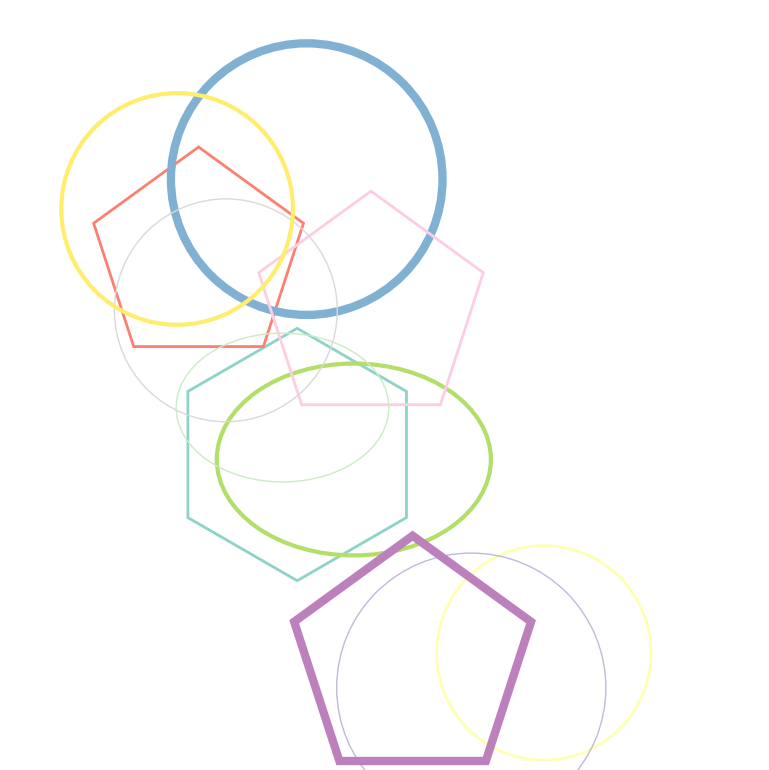[{"shape": "hexagon", "thickness": 1, "radius": 0.82, "center": [0.386, 0.41]}, {"shape": "circle", "thickness": 1, "radius": 0.7, "center": [0.706, 0.152]}, {"shape": "circle", "thickness": 0.5, "radius": 0.87, "center": [0.612, 0.107]}, {"shape": "pentagon", "thickness": 1, "radius": 0.72, "center": [0.258, 0.666]}, {"shape": "circle", "thickness": 3, "radius": 0.88, "center": [0.398, 0.767]}, {"shape": "oval", "thickness": 1.5, "radius": 0.89, "center": [0.46, 0.403]}, {"shape": "pentagon", "thickness": 1, "radius": 0.77, "center": [0.482, 0.598]}, {"shape": "circle", "thickness": 0.5, "radius": 0.72, "center": [0.293, 0.597]}, {"shape": "pentagon", "thickness": 3, "radius": 0.81, "center": [0.536, 0.143]}, {"shape": "oval", "thickness": 0.5, "radius": 0.69, "center": [0.367, 0.471]}, {"shape": "circle", "thickness": 1.5, "radius": 0.75, "center": [0.23, 0.729]}]